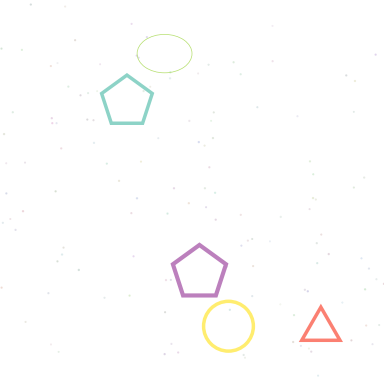[{"shape": "pentagon", "thickness": 2.5, "radius": 0.35, "center": [0.33, 0.736]}, {"shape": "triangle", "thickness": 2.5, "radius": 0.29, "center": [0.833, 0.145]}, {"shape": "oval", "thickness": 0.5, "radius": 0.36, "center": [0.427, 0.861]}, {"shape": "pentagon", "thickness": 3, "radius": 0.36, "center": [0.518, 0.291]}, {"shape": "circle", "thickness": 2.5, "radius": 0.32, "center": [0.593, 0.153]}]